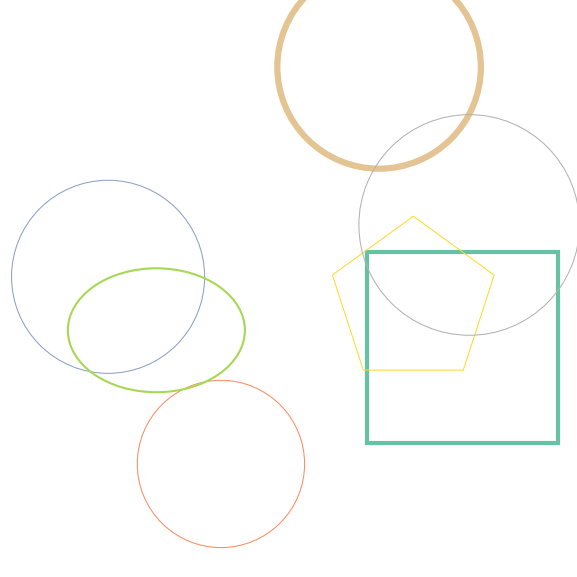[{"shape": "square", "thickness": 2, "radius": 0.83, "center": [0.801, 0.397]}, {"shape": "circle", "thickness": 0.5, "radius": 0.72, "center": [0.383, 0.196]}, {"shape": "circle", "thickness": 0.5, "radius": 0.84, "center": [0.187, 0.52]}, {"shape": "oval", "thickness": 1, "radius": 0.77, "center": [0.271, 0.427]}, {"shape": "pentagon", "thickness": 0.5, "radius": 0.74, "center": [0.716, 0.477]}, {"shape": "circle", "thickness": 3, "radius": 0.88, "center": [0.656, 0.883]}, {"shape": "circle", "thickness": 0.5, "radius": 0.96, "center": [0.812, 0.61]}]